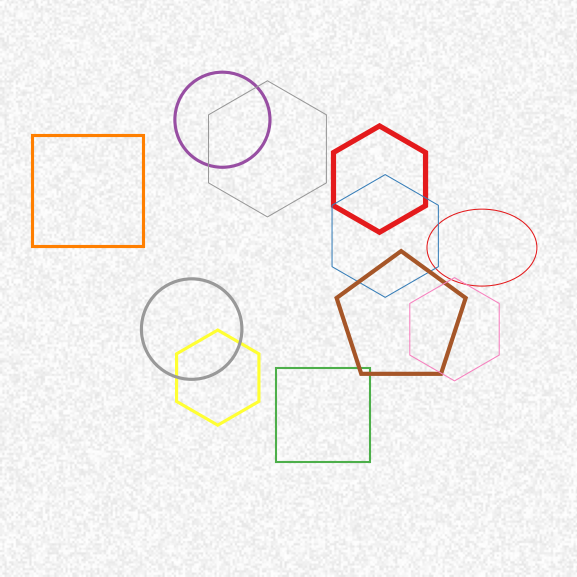[{"shape": "hexagon", "thickness": 2.5, "radius": 0.46, "center": [0.657, 0.689]}, {"shape": "oval", "thickness": 0.5, "radius": 0.48, "center": [0.835, 0.57]}, {"shape": "hexagon", "thickness": 0.5, "radius": 0.53, "center": [0.667, 0.591]}, {"shape": "square", "thickness": 1, "radius": 0.41, "center": [0.559, 0.28]}, {"shape": "circle", "thickness": 1.5, "radius": 0.41, "center": [0.385, 0.792]}, {"shape": "square", "thickness": 1.5, "radius": 0.48, "center": [0.151, 0.669]}, {"shape": "hexagon", "thickness": 1.5, "radius": 0.41, "center": [0.377, 0.345]}, {"shape": "pentagon", "thickness": 2, "radius": 0.59, "center": [0.695, 0.447]}, {"shape": "hexagon", "thickness": 0.5, "radius": 0.45, "center": [0.787, 0.429]}, {"shape": "hexagon", "thickness": 0.5, "radius": 0.59, "center": [0.463, 0.741]}, {"shape": "circle", "thickness": 1.5, "radius": 0.43, "center": [0.332, 0.429]}]